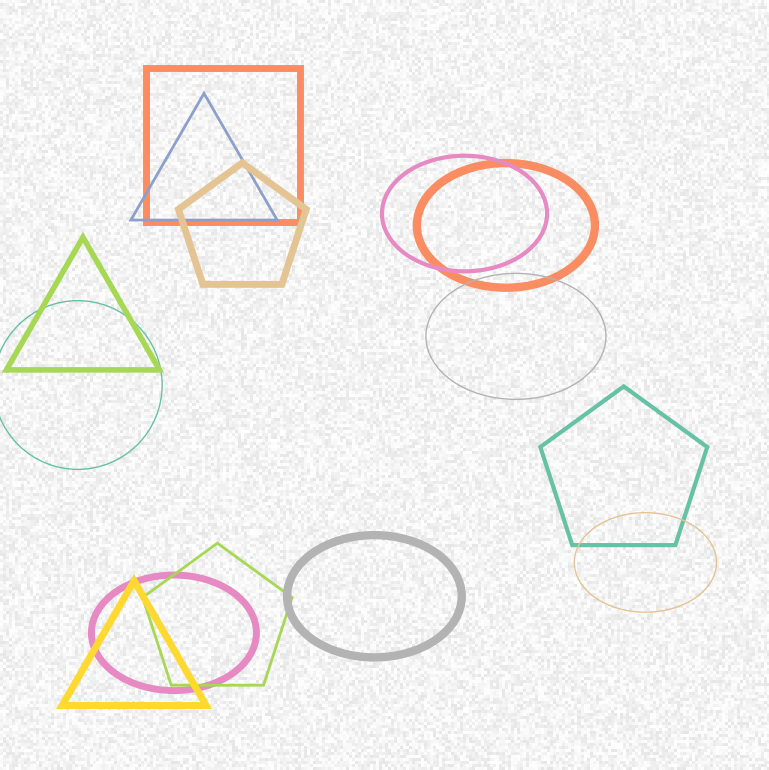[{"shape": "pentagon", "thickness": 1.5, "radius": 0.57, "center": [0.81, 0.384]}, {"shape": "circle", "thickness": 0.5, "radius": 0.55, "center": [0.101, 0.5]}, {"shape": "square", "thickness": 2.5, "radius": 0.5, "center": [0.29, 0.812]}, {"shape": "oval", "thickness": 3, "radius": 0.58, "center": [0.657, 0.707]}, {"shape": "triangle", "thickness": 1, "radius": 0.55, "center": [0.265, 0.769]}, {"shape": "oval", "thickness": 2.5, "radius": 0.54, "center": [0.226, 0.178]}, {"shape": "oval", "thickness": 1.5, "radius": 0.54, "center": [0.603, 0.723]}, {"shape": "pentagon", "thickness": 1, "radius": 0.51, "center": [0.282, 0.193]}, {"shape": "triangle", "thickness": 2, "radius": 0.57, "center": [0.108, 0.577]}, {"shape": "triangle", "thickness": 2.5, "radius": 0.54, "center": [0.174, 0.138]}, {"shape": "oval", "thickness": 0.5, "radius": 0.46, "center": [0.838, 0.27]}, {"shape": "pentagon", "thickness": 2.5, "radius": 0.44, "center": [0.315, 0.701]}, {"shape": "oval", "thickness": 3, "radius": 0.57, "center": [0.486, 0.226]}, {"shape": "oval", "thickness": 0.5, "radius": 0.58, "center": [0.67, 0.563]}]